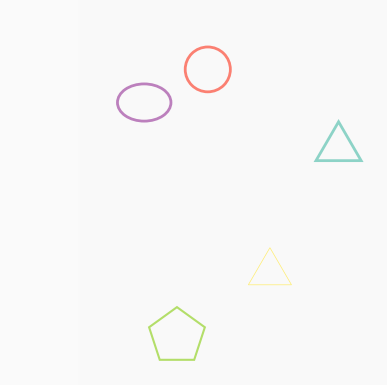[{"shape": "triangle", "thickness": 2, "radius": 0.34, "center": [0.874, 0.616]}, {"shape": "circle", "thickness": 2, "radius": 0.29, "center": [0.536, 0.82]}, {"shape": "pentagon", "thickness": 1.5, "radius": 0.38, "center": [0.457, 0.127]}, {"shape": "oval", "thickness": 2, "radius": 0.35, "center": [0.372, 0.734]}, {"shape": "triangle", "thickness": 0.5, "radius": 0.32, "center": [0.697, 0.292]}]